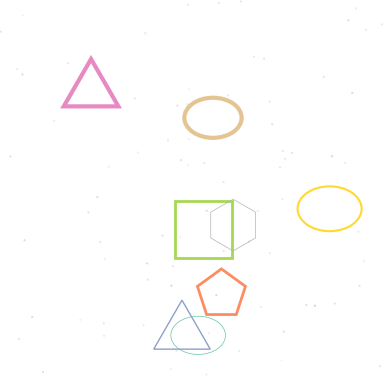[{"shape": "oval", "thickness": 0.5, "radius": 0.35, "center": [0.515, 0.129]}, {"shape": "pentagon", "thickness": 2, "radius": 0.33, "center": [0.575, 0.236]}, {"shape": "triangle", "thickness": 1, "radius": 0.42, "center": [0.473, 0.136]}, {"shape": "triangle", "thickness": 3, "radius": 0.41, "center": [0.237, 0.765]}, {"shape": "square", "thickness": 2, "radius": 0.37, "center": [0.529, 0.404]}, {"shape": "oval", "thickness": 1.5, "radius": 0.42, "center": [0.856, 0.458]}, {"shape": "oval", "thickness": 3, "radius": 0.37, "center": [0.553, 0.694]}, {"shape": "hexagon", "thickness": 0.5, "radius": 0.34, "center": [0.606, 0.415]}]